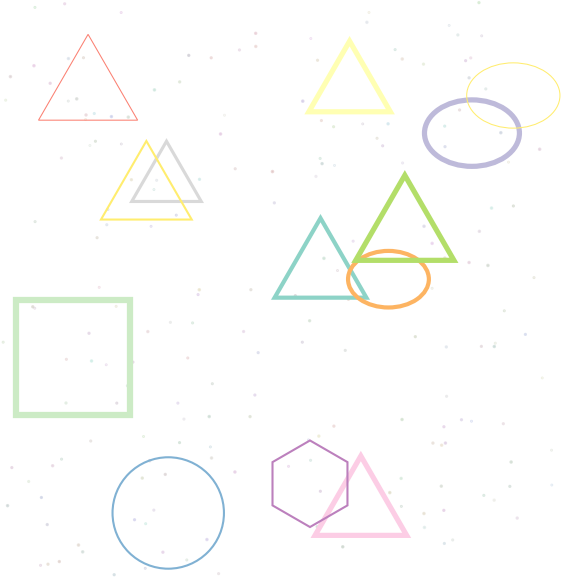[{"shape": "triangle", "thickness": 2, "radius": 0.46, "center": [0.555, 0.53]}, {"shape": "triangle", "thickness": 2.5, "radius": 0.41, "center": [0.605, 0.846]}, {"shape": "oval", "thickness": 2.5, "radius": 0.41, "center": [0.817, 0.769]}, {"shape": "triangle", "thickness": 0.5, "radius": 0.5, "center": [0.153, 0.841]}, {"shape": "circle", "thickness": 1, "radius": 0.48, "center": [0.291, 0.111]}, {"shape": "oval", "thickness": 2, "radius": 0.35, "center": [0.673, 0.516]}, {"shape": "triangle", "thickness": 2.5, "radius": 0.49, "center": [0.701, 0.597]}, {"shape": "triangle", "thickness": 2.5, "radius": 0.46, "center": [0.625, 0.118]}, {"shape": "triangle", "thickness": 1.5, "radius": 0.35, "center": [0.288, 0.685]}, {"shape": "hexagon", "thickness": 1, "radius": 0.37, "center": [0.537, 0.161]}, {"shape": "square", "thickness": 3, "radius": 0.49, "center": [0.126, 0.38]}, {"shape": "oval", "thickness": 0.5, "radius": 0.4, "center": [0.889, 0.834]}, {"shape": "triangle", "thickness": 1, "radius": 0.45, "center": [0.253, 0.664]}]